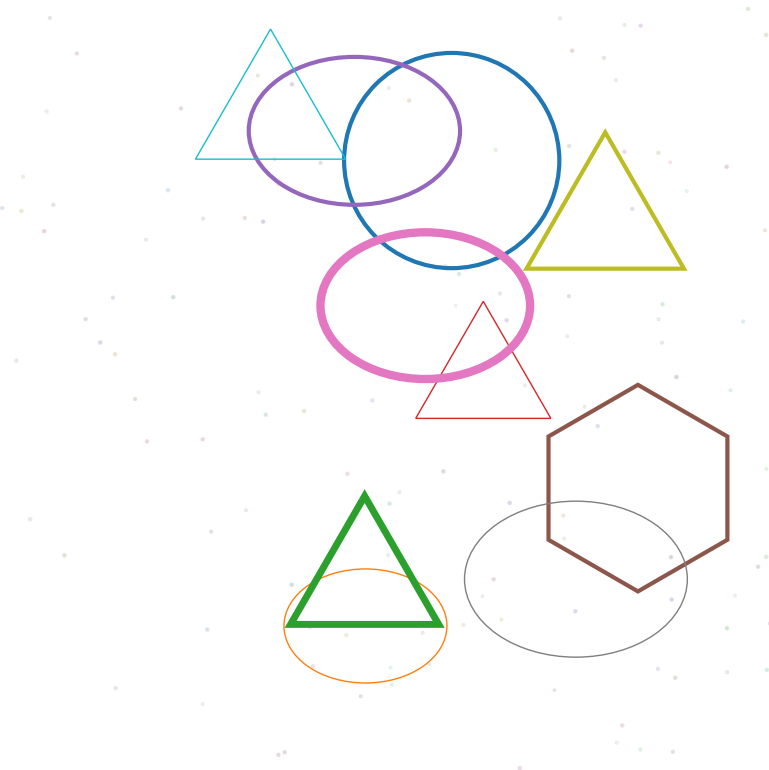[{"shape": "circle", "thickness": 1.5, "radius": 0.7, "center": [0.587, 0.791]}, {"shape": "oval", "thickness": 0.5, "radius": 0.53, "center": [0.475, 0.187]}, {"shape": "triangle", "thickness": 2.5, "radius": 0.56, "center": [0.474, 0.245]}, {"shape": "triangle", "thickness": 0.5, "radius": 0.51, "center": [0.628, 0.507]}, {"shape": "oval", "thickness": 1.5, "radius": 0.69, "center": [0.46, 0.83]}, {"shape": "hexagon", "thickness": 1.5, "radius": 0.67, "center": [0.829, 0.366]}, {"shape": "oval", "thickness": 3, "radius": 0.68, "center": [0.552, 0.603]}, {"shape": "oval", "thickness": 0.5, "radius": 0.72, "center": [0.748, 0.248]}, {"shape": "triangle", "thickness": 1.5, "radius": 0.59, "center": [0.786, 0.71]}, {"shape": "triangle", "thickness": 0.5, "radius": 0.56, "center": [0.351, 0.85]}]